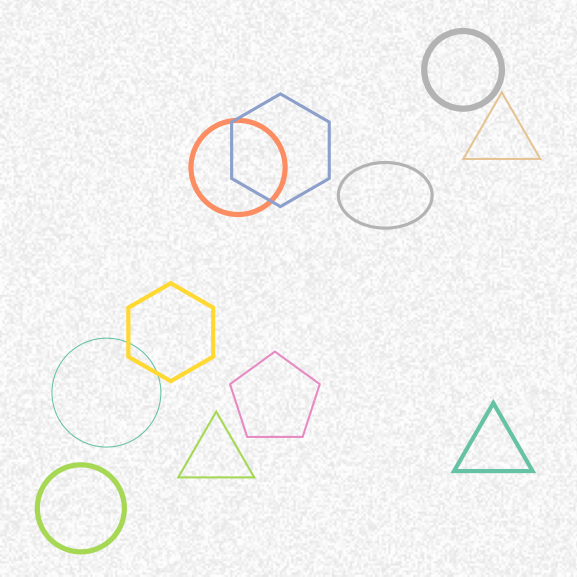[{"shape": "triangle", "thickness": 2, "radius": 0.39, "center": [0.854, 0.223]}, {"shape": "circle", "thickness": 0.5, "radius": 0.47, "center": [0.184, 0.319]}, {"shape": "circle", "thickness": 2.5, "radius": 0.41, "center": [0.412, 0.709]}, {"shape": "hexagon", "thickness": 1.5, "radius": 0.49, "center": [0.486, 0.739]}, {"shape": "pentagon", "thickness": 1, "radius": 0.41, "center": [0.476, 0.309]}, {"shape": "circle", "thickness": 2.5, "radius": 0.38, "center": [0.14, 0.119]}, {"shape": "triangle", "thickness": 1, "radius": 0.38, "center": [0.374, 0.21]}, {"shape": "hexagon", "thickness": 2, "radius": 0.42, "center": [0.296, 0.424]}, {"shape": "triangle", "thickness": 1, "radius": 0.38, "center": [0.869, 0.762]}, {"shape": "circle", "thickness": 3, "radius": 0.34, "center": [0.802, 0.878]}, {"shape": "oval", "thickness": 1.5, "radius": 0.41, "center": [0.667, 0.661]}]